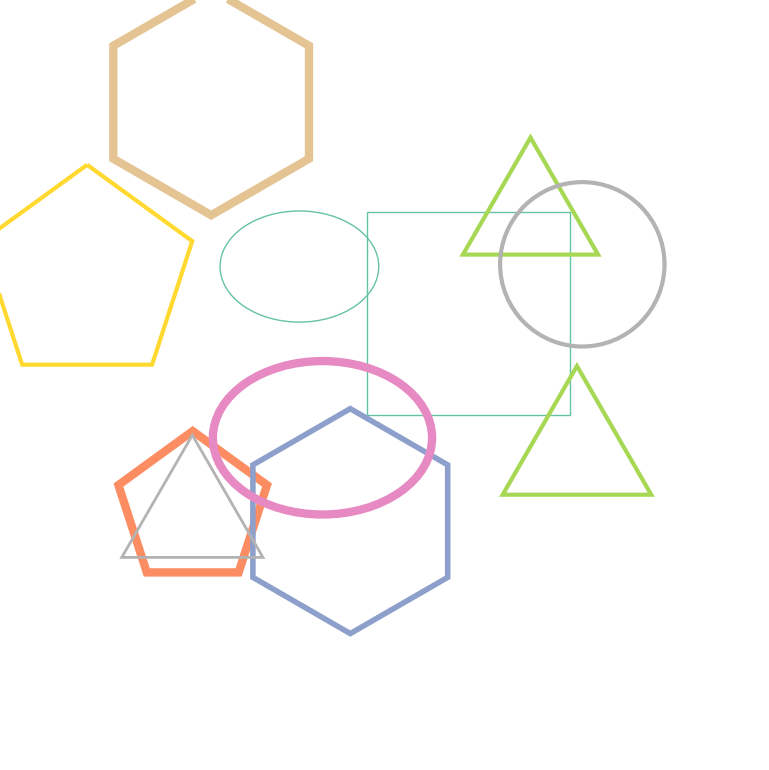[{"shape": "square", "thickness": 0.5, "radius": 0.66, "center": [0.608, 0.592]}, {"shape": "oval", "thickness": 0.5, "radius": 0.52, "center": [0.389, 0.654]}, {"shape": "pentagon", "thickness": 3, "radius": 0.51, "center": [0.25, 0.339]}, {"shape": "hexagon", "thickness": 2, "radius": 0.73, "center": [0.455, 0.323]}, {"shape": "oval", "thickness": 3, "radius": 0.71, "center": [0.419, 0.431]}, {"shape": "triangle", "thickness": 1.5, "radius": 0.56, "center": [0.749, 0.413]}, {"shape": "triangle", "thickness": 1.5, "radius": 0.51, "center": [0.689, 0.72]}, {"shape": "pentagon", "thickness": 1.5, "radius": 0.72, "center": [0.113, 0.642]}, {"shape": "hexagon", "thickness": 3, "radius": 0.73, "center": [0.274, 0.867]}, {"shape": "triangle", "thickness": 1, "radius": 0.53, "center": [0.25, 0.329]}, {"shape": "circle", "thickness": 1.5, "radius": 0.53, "center": [0.756, 0.657]}]